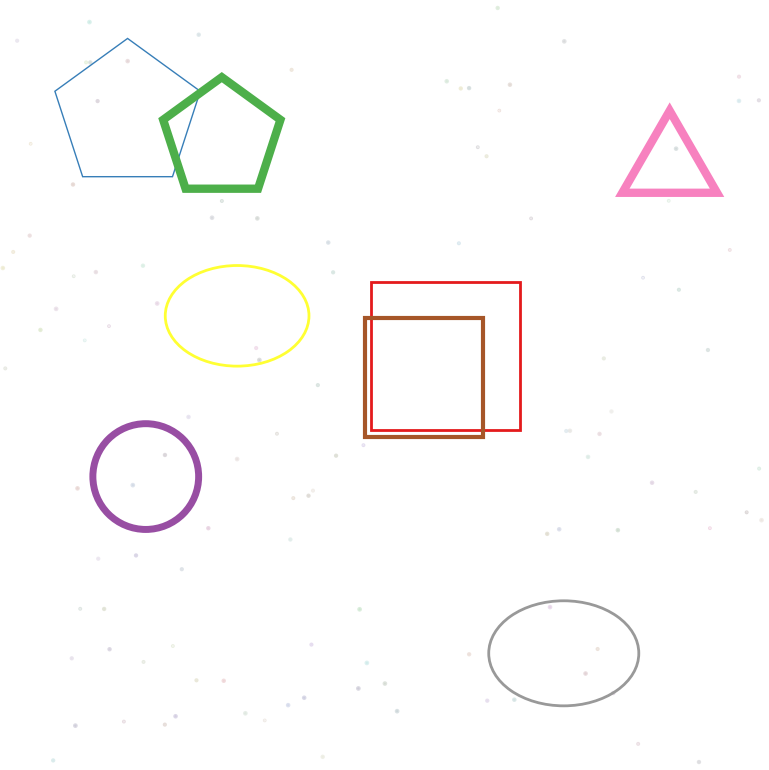[{"shape": "square", "thickness": 1, "radius": 0.48, "center": [0.578, 0.538]}, {"shape": "pentagon", "thickness": 0.5, "radius": 0.5, "center": [0.166, 0.851]}, {"shape": "pentagon", "thickness": 3, "radius": 0.4, "center": [0.288, 0.82]}, {"shape": "circle", "thickness": 2.5, "radius": 0.34, "center": [0.189, 0.381]}, {"shape": "oval", "thickness": 1, "radius": 0.47, "center": [0.308, 0.59]}, {"shape": "square", "thickness": 1.5, "radius": 0.38, "center": [0.551, 0.51]}, {"shape": "triangle", "thickness": 3, "radius": 0.36, "center": [0.87, 0.785]}, {"shape": "oval", "thickness": 1, "radius": 0.49, "center": [0.732, 0.152]}]